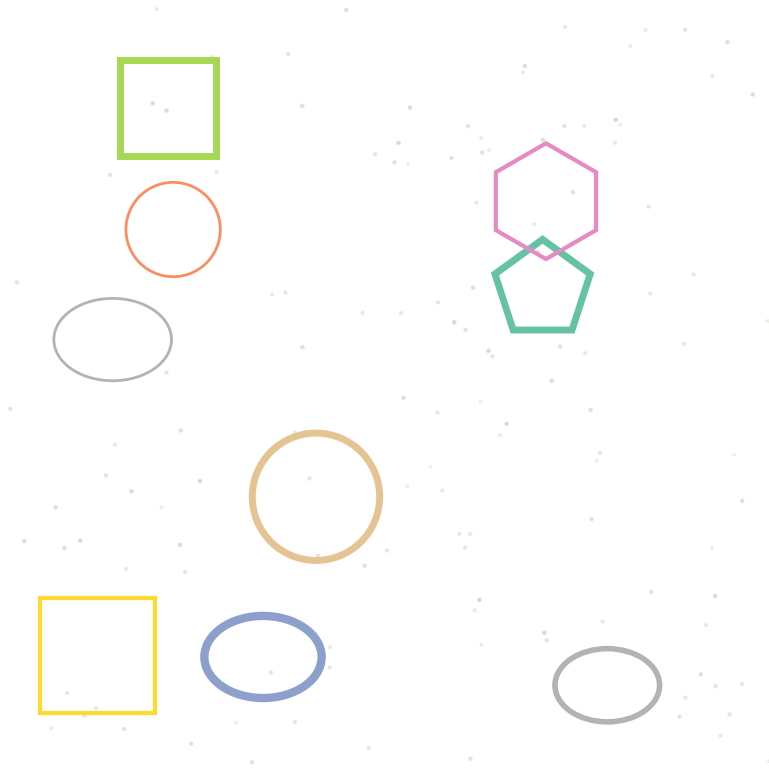[{"shape": "pentagon", "thickness": 2.5, "radius": 0.33, "center": [0.705, 0.624]}, {"shape": "circle", "thickness": 1, "radius": 0.31, "center": [0.225, 0.702]}, {"shape": "oval", "thickness": 3, "radius": 0.38, "center": [0.342, 0.147]}, {"shape": "hexagon", "thickness": 1.5, "radius": 0.38, "center": [0.709, 0.739]}, {"shape": "square", "thickness": 2.5, "radius": 0.31, "center": [0.219, 0.86]}, {"shape": "square", "thickness": 1.5, "radius": 0.37, "center": [0.127, 0.148]}, {"shape": "circle", "thickness": 2.5, "radius": 0.41, "center": [0.41, 0.355]}, {"shape": "oval", "thickness": 1, "radius": 0.38, "center": [0.146, 0.559]}, {"shape": "oval", "thickness": 2, "radius": 0.34, "center": [0.789, 0.11]}]